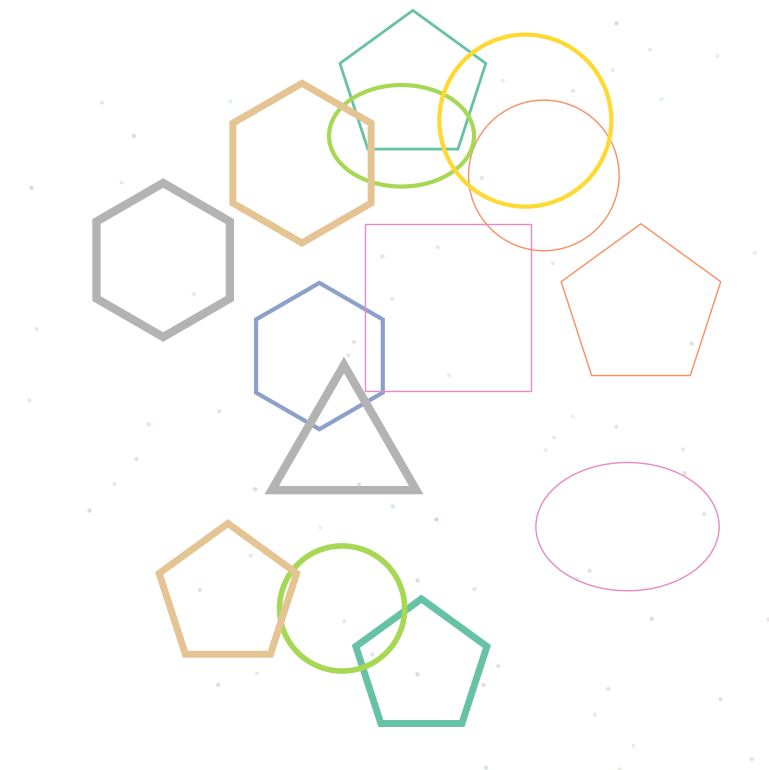[{"shape": "pentagon", "thickness": 1, "radius": 0.5, "center": [0.536, 0.887]}, {"shape": "pentagon", "thickness": 2.5, "radius": 0.45, "center": [0.547, 0.133]}, {"shape": "pentagon", "thickness": 0.5, "radius": 0.54, "center": [0.832, 0.6]}, {"shape": "circle", "thickness": 0.5, "radius": 0.49, "center": [0.706, 0.772]}, {"shape": "hexagon", "thickness": 1.5, "radius": 0.48, "center": [0.415, 0.538]}, {"shape": "square", "thickness": 0.5, "radius": 0.54, "center": [0.581, 0.601]}, {"shape": "oval", "thickness": 0.5, "radius": 0.6, "center": [0.815, 0.316]}, {"shape": "oval", "thickness": 1.5, "radius": 0.47, "center": [0.521, 0.824]}, {"shape": "circle", "thickness": 2, "radius": 0.41, "center": [0.444, 0.21]}, {"shape": "circle", "thickness": 1.5, "radius": 0.56, "center": [0.682, 0.843]}, {"shape": "pentagon", "thickness": 2.5, "radius": 0.47, "center": [0.296, 0.226]}, {"shape": "hexagon", "thickness": 2.5, "radius": 0.52, "center": [0.392, 0.788]}, {"shape": "hexagon", "thickness": 3, "radius": 0.5, "center": [0.212, 0.662]}, {"shape": "triangle", "thickness": 3, "radius": 0.54, "center": [0.447, 0.418]}]